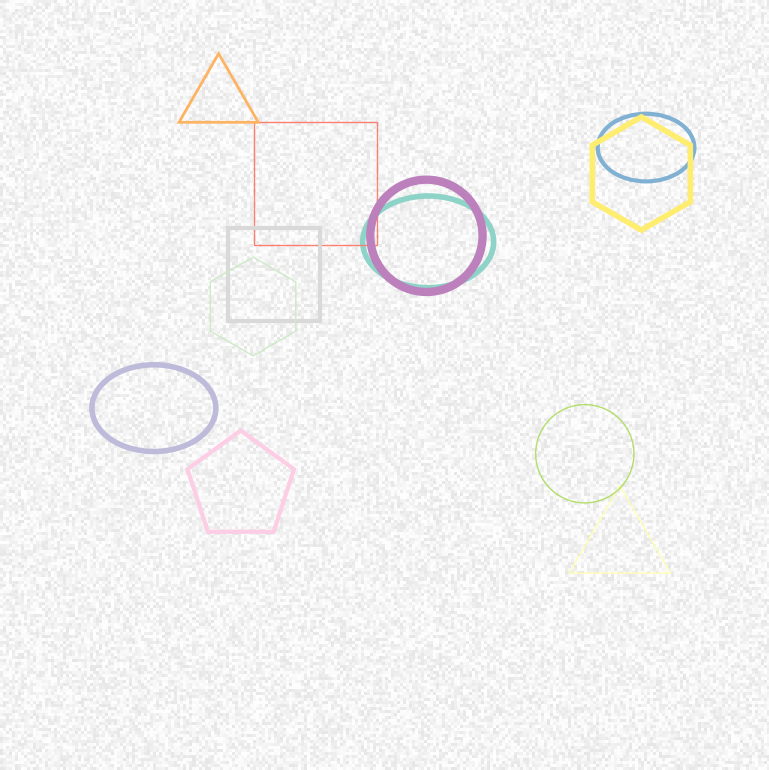[{"shape": "oval", "thickness": 2, "radius": 0.43, "center": [0.556, 0.686]}, {"shape": "triangle", "thickness": 0.5, "radius": 0.38, "center": [0.805, 0.294]}, {"shape": "oval", "thickness": 2, "radius": 0.4, "center": [0.2, 0.47]}, {"shape": "square", "thickness": 0.5, "radius": 0.4, "center": [0.41, 0.761]}, {"shape": "oval", "thickness": 1.5, "radius": 0.31, "center": [0.839, 0.808]}, {"shape": "triangle", "thickness": 1, "radius": 0.3, "center": [0.284, 0.871]}, {"shape": "circle", "thickness": 0.5, "radius": 0.32, "center": [0.759, 0.411]}, {"shape": "pentagon", "thickness": 1.5, "radius": 0.36, "center": [0.313, 0.368]}, {"shape": "square", "thickness": 1.5, "radius": 0.3, "center": [0.356, 0.643]}, {"shape": "circle", "thickness": 3, "radius": 0.36, "center": [0.554, 0.694]}, {"shape": "hexagon", "thickness": 0.5, "radius": 0.32, "center": [0.329, 0.602]}, {"shape": "hexagon", "thickness": 2, "radius": 0.37, "center": [0.833, 0.775]}]